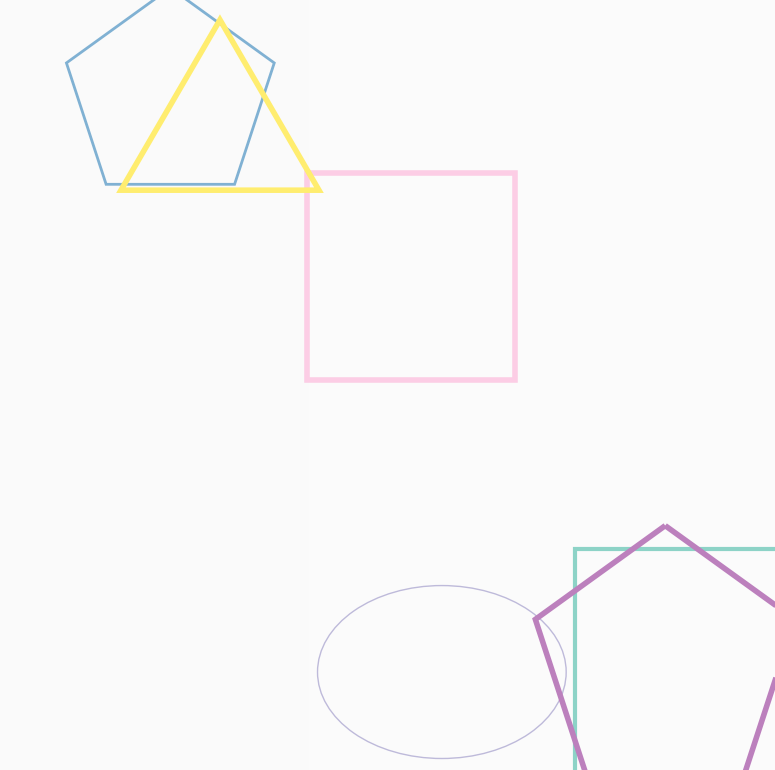[{"shape": "square", "thickness": 1.5, "radius": 0.77, "center": [0.896, 0.132]}, {"shape": "oval", "thickness": 0.5, "radius": 0.8, "center": [0.57, 0.127]}, {"shape": "pentagon", "thickness": 1, "radius": 0.7, "center": [0.22, 0.875]}, {"shape": "square", "thickness": 2, "radius": 0.67, "center": [0.53, 0.641]}, {"shape": "pentagon", "thickness": 2, "radius": 0.88, "center": [0.858, 0.141]}, {"shape": "triangle", "thickness": 2, "radius": 0.74, "center": [0.284, 0.827]}]